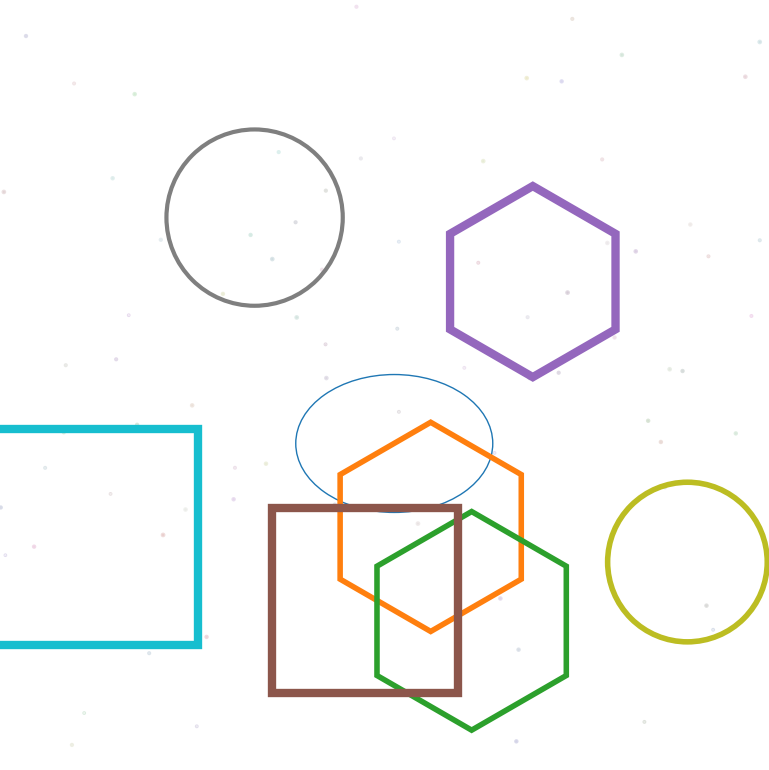[{"shape": "oval", "thickness": 0.5, "radius": 0.64, "center": [0.512, 0.424]}, {"shape": "hexagon", "thickness": 2, "radius": 0.68, "center": [0.559, 0.316]}, {"shape": "hexagon", "thickness": 2, "radius": 0.71, "center": [0.613, 0.194]}, {"shape": "hexagon", "thickness": 3, "radius": 0.62, "center": [0.692, 0.634]}, {"shape": "square", "thickness": 3, "radius": 0.6, "center": [0.474, 0.221]}, {"shape": "circle", "thickness": 1.5, "radius": 0.57, "center": [0.331, 0.717]}, {"shape": "circle", "thickness": 2, "radius": 0.52, "center": [0.893, 0.27]}, {"shape": "square", "thickness": 3, "radius": 0.7, "center": [0.117, 0.302]}]